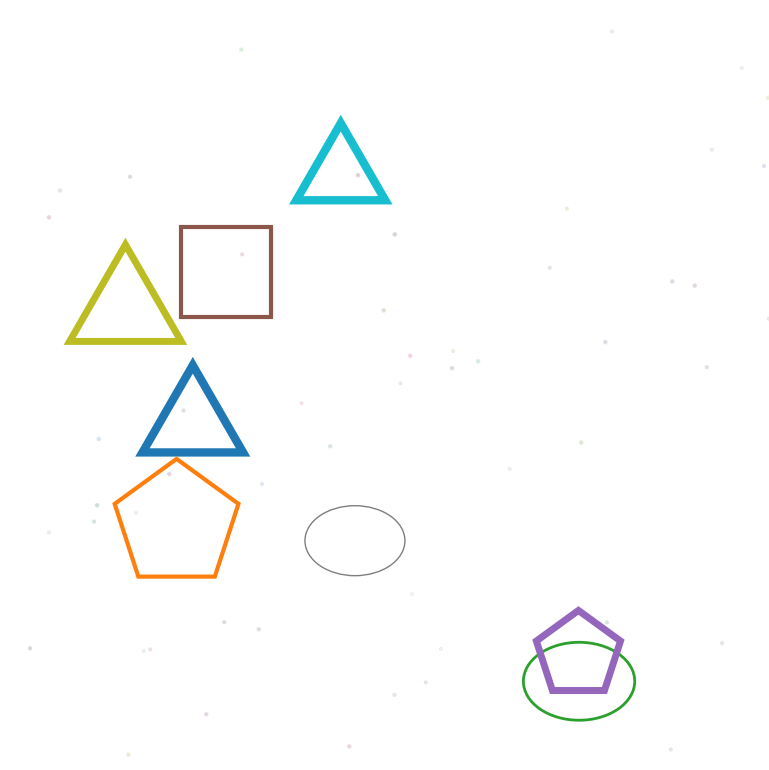[{"shape": "triangle", "thickness": 3, "radius": 0.38, "center": [0.25, 0.45]}, {"shape": "pentagon", "thickness": 1.5, "radius": 0.42, "center": [0.229, 0.32]}, {"shape": "oval", "thickness": 1, "radius": 0.36, "center": [0.752, 0.115]}, {"shape": "pentagon", "thickness": 2.5, "radius": 0.29, "center": [0.751, 0.15]}, {"shape": "square", "thickness": 1.5, "radius": 0.29, "center": [0.293, 0.646]}, {"shape": "oval", "thickness": 0.5, "radius": 0.32, "center": [0.461, 0.298]}, {"shape": "triangle", "thickness": 2.5, "radius": 0.42, "center": [0.163, 0.598]}, {"shape": "triangle", "thickness": 3, "radius": 0.33, "center": [0.443, 0.773]}]